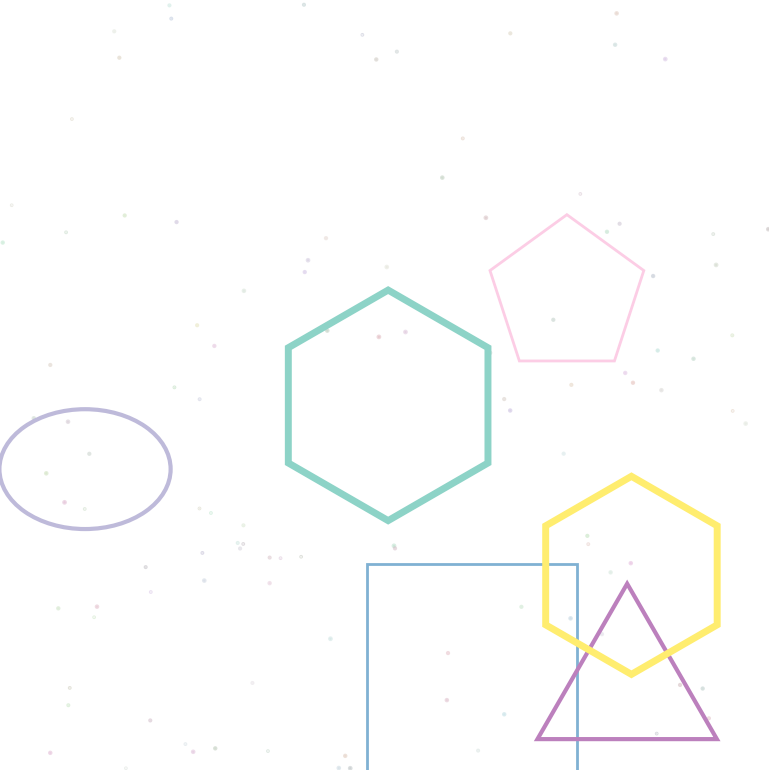[{"shape": "hexagon", "thickness": 2.5, "radius": 0.75, "center": [0.504, 0.474]}, {"shape": "oval", "thickness": 1.5, "radius": 0.56, "center": [0.11, 0.391]}, {"shape": "square", "thickness": 1, "radius": 0.68, "center": [0.613, 0.132]}, {"shape": "pentagon", "thickness": 1, "radius": 0.53, "center": [0.736, 0.616]}, {"shape": "triangle", "thickness": 1.5, "radius": 0.67, "center": [0.815, 0.107]}, {"shape": "hexagon", "thickness": 2.5, "radius": 0.64, "center": [0.82, 0.253]}]